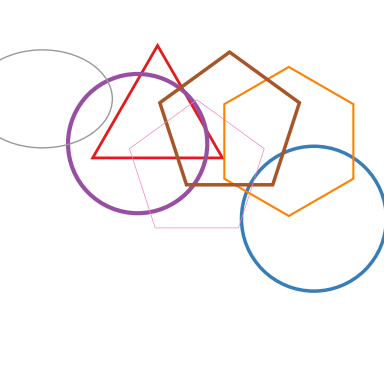[{"shape": "triangle", "thickness": 2, "radius": 0.97, "center": [0.409, 0.687]}, {"shape": "circle", "thickness": 2.5, "radius": 0.94, "center": [0.815, 0.432]}, {"shape": "circle", "thickness": 3, "radius": 0.9, "center": [0.358, 0.627]}, {"shape": "hexagon", "thickness": 1.5, "radius": 0.97, "center": [0.75, 0.633]}, {"shape": "pentagon", "thickness": 2.5, "radius": 0.95, "center": [0.596, 0.674]}, {"shape": "pentagon", "thickness": 0.5, "radius": 0.92, "center": [0.511, 0.557]}, {"shape": "oval", "thickness": 1, "radius": 0.91, "center": [0.11, 0.743]}]